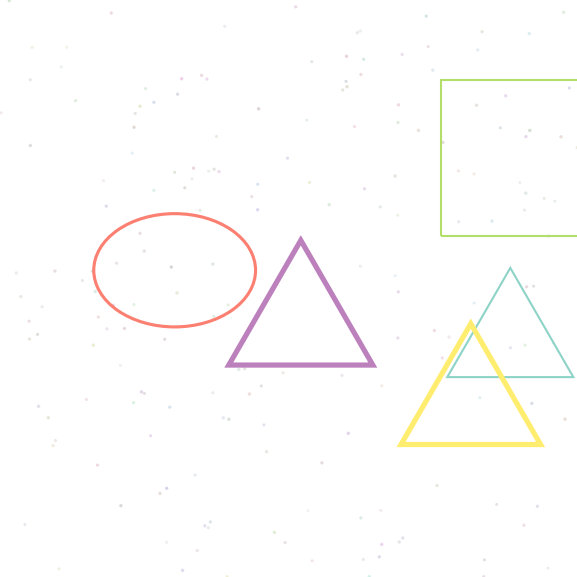[{"shape": "triangle", "thickness": 1, "radius": 0.63, "center": [0.884, 0.409]}, {"shape": "oval", "thickness": 1.5, "radius": 0.7, "center": [0.302, 0.531]}, {"shape": "square", "thickness": 1, "radius": 0.67, "center": [0.898, 0.725]}, {"shape": "triangle", "thickness": 2.5, "radius": 0.72, "center": [0.521, 0.439]}, {"shape": "triangle", "thickness": 2.5, "radius": 0.7, "center": [0.815, 0.299]}]